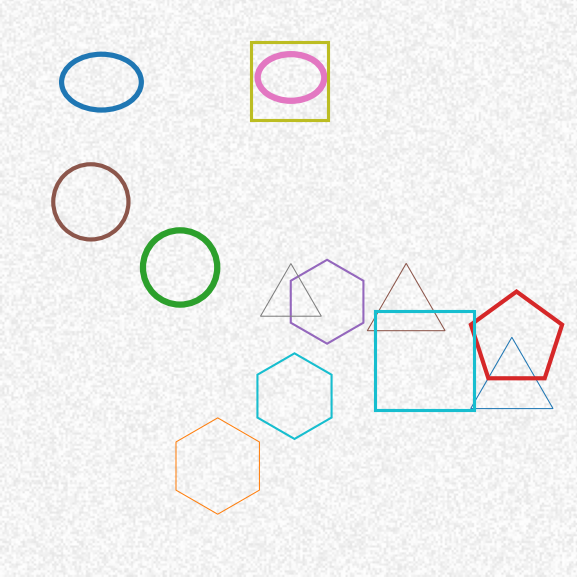[{"shape": "oval", "thickness": 2.5, "radius": 0.35, "center": [0.176, 0.857]}, {"shape": "triangle", "thickness": 0.5, "radius": 0.41, "center": [0.886, 0.333]}, {"shape": "hexagon", "thickness": 0.5, "radius": 0.42, "center": [0.377, 0.192]}, {"shape": "circle", "thickness": 3, "radius": 0.32, "center": [0.312, 0.536]}, {"shape": "pentagon", "thickness": 2, "radius": 0.42, "center": [0.894, 0.411]}, {"shape": "hexagon", "thickness": 1, "radius": 0.36, "center": [0.566, 0.477]}, {"shape": "circle", "thickness": 2, "radius": 0.33, "center": [0.157, 0.65]}, {"shape": "triangle", "thickness": 0.5, "radius": 0.39, "center": [0.703, 0.465]}, {"shape": "oval", "thickness": 3, "radius": 0.29, "center": [0.504, 0.865]}, {"shape": "triangle", "thickness": 0.5, "radius": 0.3, "center": [0.504, 0.482]}, {"shape": "square", "thickness": 1.5, "radius": 0.34, "center": [0.501, 0.858]}, {"shape": "square", "thickness": 1.5, "radius": 0.43, "center": [0.735, 0.374]}, {"shape": "hexagon", "thickness": 1, "radius": 0.37, "center": [0.51, 0.313]}]